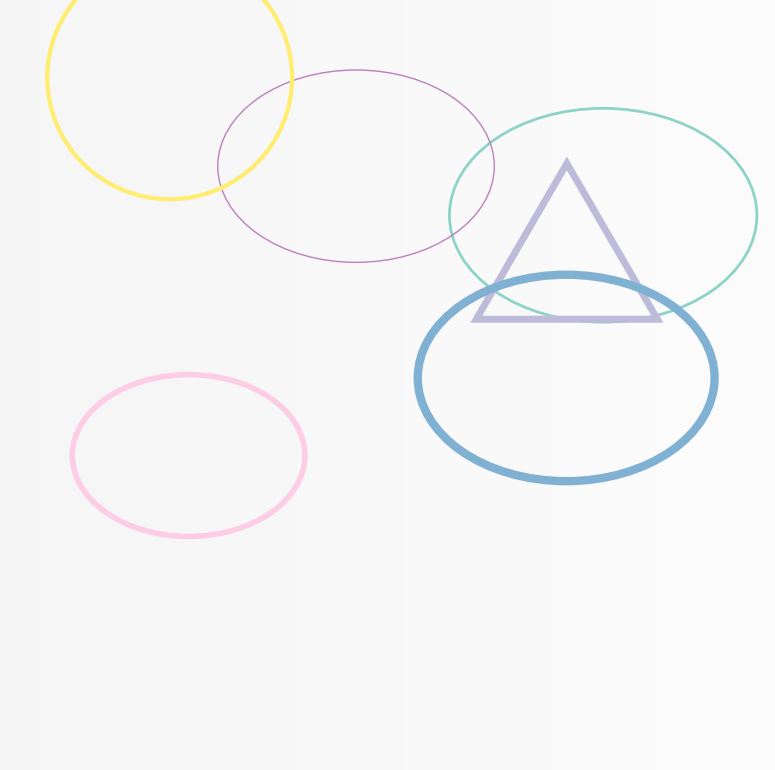[{"shape": "oval", "thickness": 1, "radius": 0.99, "center": [0.778, 0.72]}, {"shape": "triangle", "thickness": 2.5, "radius": 0.67, "center": [0.731, 0.653]}, {"shape": "oval", "thickness": 3, "radius": 0.96, "center": [0.731, 0.509]}, {"shape": "oval", "thickness": 2, "radius": 0.75, "center": [0.243, 0.408]}, {"shape": "oval", "thickness": 0.5, "radius": 0.89, "center": [0.459, 0.784]}, {"shape": "circle", "thickness": 1.5, "radius": 0.79, "center": [0.219, 0.899]}]